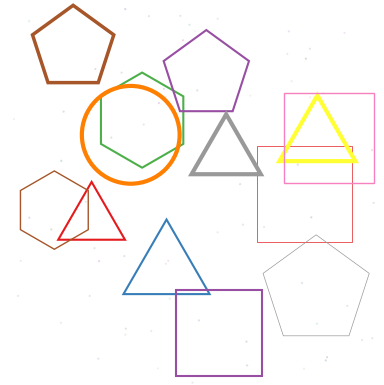[{"shape": "square", "thickness": 0.5, "radius": 0.62, "center": [0.791, 0.496]}, {"shape": "triangle", "thickness": 1.5, "radius": 0.5, "center": [0.238, 0.427]}, {"shape": "triangle", "thickness": 1.5, "radius": 0.65, "center": [0.433, 0.301]}, {"shape": "hexagon", "thickness": 1.5, "radius": 0.62, "center": [0.369, 0.688]}, {"shape": "square", "thickness": 1.5, "radius": 0.56, "center": [0.57, 0.135]}, {"shape": "pentagon", "thickness": 1.5, "radius": 0.58, "center": [0.536, 0.805]}, {"shape": "circle", "thickness": 3, "radius": 0.63, "center": [0.34, 0.65]}, {"shape": "triangle", "thickness": 3, "radius": 0.57, "center": [0.824, 0.638]}, {"shape": "pentagon", "thickness": 2.5, "radius": 0.55, "center": [0.19, 0.875]}, {"shape": "hexagon", "thickness": 1, "radius": 0.51, "center": [0.141, 0.454]}, {"shape": "square", "thickness": 1, "radius": 0.59, "center": [0.855, 0.642]}, {"shape": "triangle", "thickness": 3, "radius": 0.52, "center": [0.587, 0.599]}, {"shape": "pentagon", "thickness": 0.5, "radius": 0.73, "center": [0.821, 0.245]}]